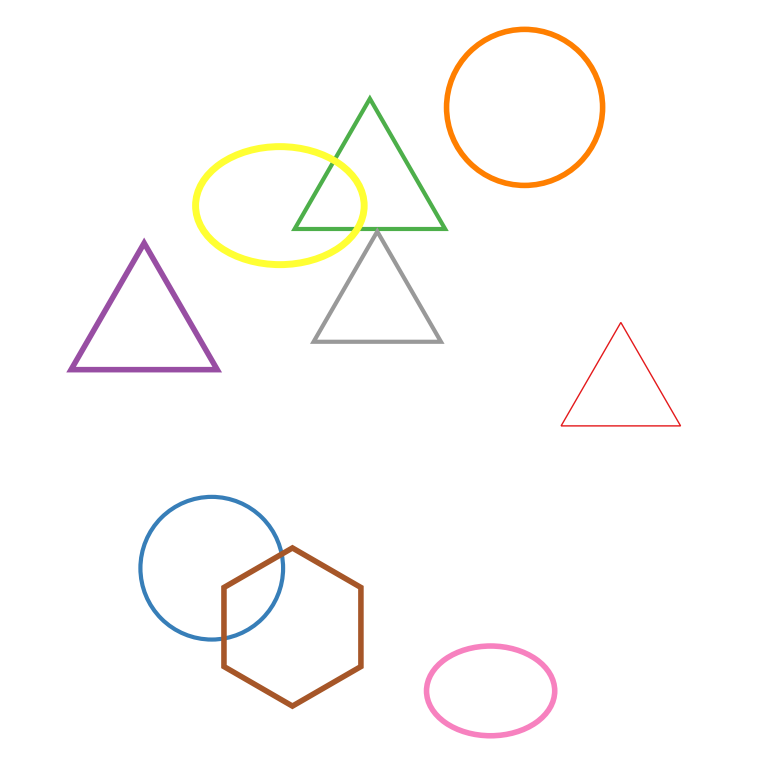[{"shape": "triangle", "thickness": 0.5, "radius": 0.45, "center": [0.806, 0.492]}, {"shape": "circle", "thickness": 1.5, "radius": 0.46, "center": [0.275, 0.262]}, {"shape": "triangle", "thickness": 1.5, "radius": 0.56, "center": [0.48, 0.759]}, {"shape": "triangle", "thickness": 2, "radius": 0.55, "center": [0.187, 0.575]}, {"shape": "circle", "thickness": 2, "radius": 0.51, "center": [0.681, 0.861]}, {"shape": "oval", "thickness": 2.5, "radius": 0.55, "center": [0.363, 0.733]}, {"shape": "hexagon", "thickness": 2, "radius": 0.51, "center": [0.38, 0.186]}, {"shape": "oval", "thickness": 2, "radius": 0.42, "center": [0.637, 0.103]}, {"shape": "triangle", "thickness": 1.5, "radius": 0.48, "center": [0.49, 0.604]}]